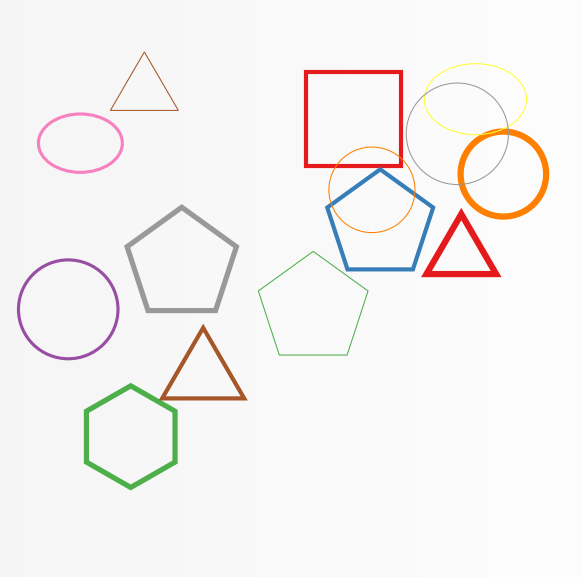[{"shape": "triangle", "thickness": 3, "radius": 0.35, "center": [0.794, 0.559]}, {"shape": "square", "thickness": 2, "radius": 0.41, "center": [0.607, 0.794]}, {"shape": "pentagon", "thickness": 2, "radius": 0.48, "center": [0.654, 0.61]}, {"shape": "hexagon", "thickness": 2.5, "radius": 0.44, "center": [0.225, 0.243]}, {"shape": "pentagon", "thickness": 0.5, "radius": 0.5, "center": [0.539, 0.465]}, {"shape": "circle", "thickness": 1.5, "radius": 0.43, "center": [0.117, 0.464]}, {"shape": "circle", "thickness": 3, "radius": 0.37, "center": [0.866, 0.698]}, {"shape": "circle", "thickness": 0.5, "radius": 0.37, "center": [0.64, 0.67]}, {"shape": "oval", "thickness": 0.5, "radius": 0.44, "center": [0.818, 0.827]}, {"shape": "triangle", "thickness": 2, "radius": 0.41, "center": [0.35, 0.35]}, {"shape": "triangle", "thickness": 0.5, "radius": 0.34, "center": [0.248, 0.842]}, {"shape": "oval", "thickness": 1.5, "radius": 0.36, "center": [0.138, 0.751]}, {"shape": "circle", "thickness": 0.5, "radius": 0.44, "center": [0.787, 0.767]}, {"shape": "pentagon", "thickness": 2.5, "radius": 0.49, "center": [0.313, 0.541]}]